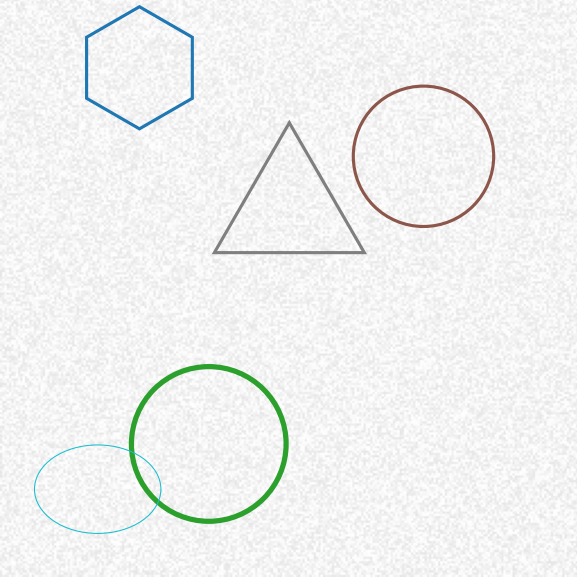[{"shape": "hexagon", "thickness": 1.5, "radius": 0.53, "center": [0.241, 0.882]}, {"shape": "circle", "thickness": 2.5, "radius": 0.67, "center": [0.361, 0.23]}, {"shape": "circle", "thickness": 1.5, "radius": 0.61, "center": [0.733, 0.728]}, {"shape": "triangle", "thickness": 1.5, "radius": 0.75, "center": [0.501, 0.637]}, {"shape": "oval", "thickness": 0.5, "radius": 0.55, "center": [0.169, 0.152]}]